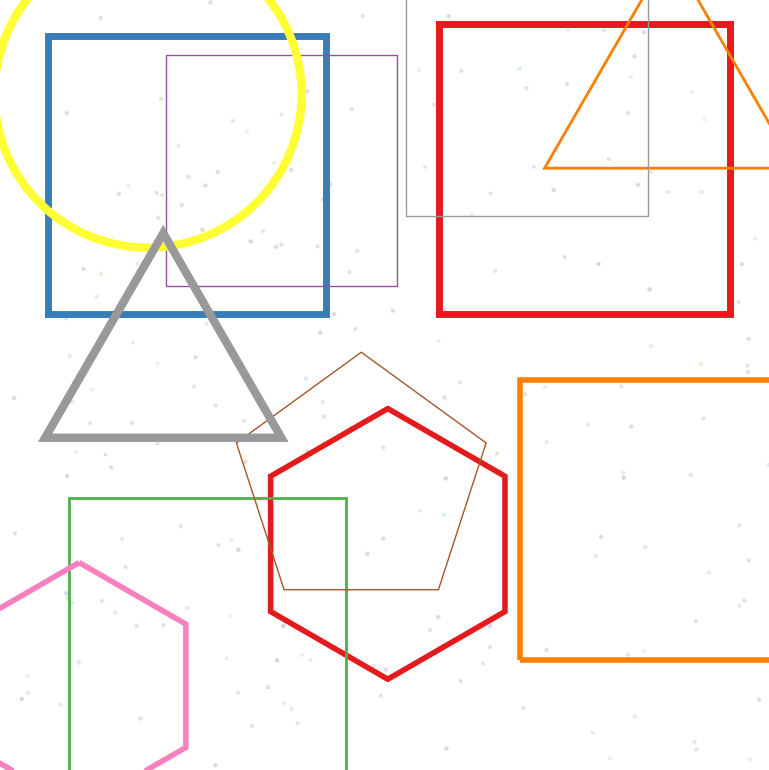[{"shape": "hexagon", "thickness": 2, "radius": 0.88, "center": [0.504, 0.294]}, {"shape": "square", "thickness": 2.5, "radius": 0.94, "center": [0.759, 0.78]}, {"shape": "square", "thickness": 2.5, "radius": 0.9, "center": [0.243, 0.773]}, {"shape": "square", "thickness": 1, "radius": 0.9, "center": [0.269, 0.173]}, {"shape": "square", "thickness": 0.5, "radius": 0.75, "center": [0.366, 0.779]}, {"shape": "square", "thickness": 2, "radius": 0.91, "center": [0.858, 0.324]}, {"shape": "triangle", "thickness": 1, "radius": 0.94, "center": [0.87, 0.875]}, {"shape": "circle", "thickness": 3, "radius": 1.0, "center": [0.192, 0.878]}, {"shape": "pentagon", "thickness": 0.5, "radius": 0.85, "center": [0.469, 0.372]}, {"shape": "hexagon", "thickness": 2, "radius": 0.8, "center": [0.103, 0.109]}, {"shape": "square", "thickness": 0.5, "radius": 0.78, "center": [0.684, 0.877]}, {"shape": "triangle", "thickness": 3, "radius": 0.89, "center": [0.212, 0.52]}]